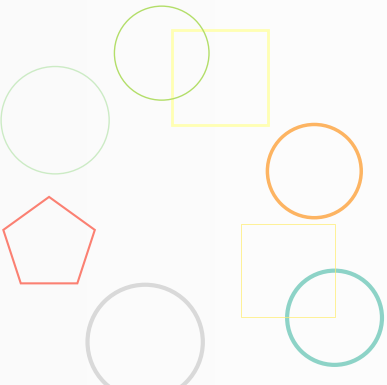[{"shape": "circle", "thickness": 3, "radius": 0.61, "center": [0.863, 0.175]}, {"shape": "square", "thickness": 2, "radius": 0.62, "center": [0.568, 0.799]}, {"shape": "pentagon", "thickness": 1.5, "radius": 0.62, "center": [0.127, 0.364]}, {"shape": "circle", "thickness": 2.5, "radius": 0.61, "center": [0.811, 0.556]}, {"shape": "circle", "thickness": 1, "radius": 0.61, "center": [0.417, 0.862]}, {"shape": "circle", "thickness": 3, "radius": 0.74, "center": [0.375, 0.112]}, {"shape": "circle", "thickness": 1, "radius": 0.7, "center": [0.142, 0.688]}, {"shape": "square", "thickness": 0.5, "radius": 0.61, "center": [0.743, 0.297]}]